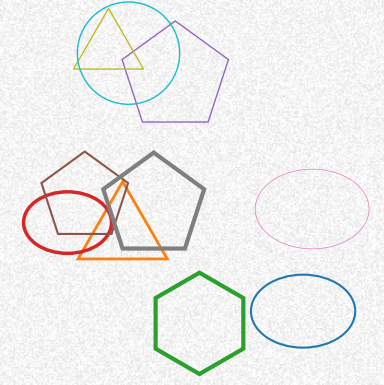[{"shape": "oval", "thickness": 1.5, "radius": 0.68, "center": [0.787, 0.192]}, {"shape": "triangle", "thickness": 2, "radius": 0.67, "center": [0.319, 0.394]}, {"shape": "hexagon", "thickness": 3, "radius": 0.66, "center": [0.518, 0.16]}, {"shape": "oval", "thickness": 2.5, "radius": 0.57, "center": [0.175, 0.422]}, {"shape": "pentagon", "thickness": 1, "radius": 0.73, "center": [0.455, 0.8]}, {"shape": "pentagon", "thickness": 1.5, "radius": 0.59, "center": [0.22, 0.488]}, {"shape": "oval", "thickness": 0.5, "radius": 0.74, "center": [0.811, 0.457]}, {"shape": "pentagon", "thickness": 3, "radius": 0.69, "center": [0.399, 0.466]}, {"shape": "triangle", "thickness": 1, "radius": 0.53, "center": [0.282, 0.873]}, {"shape": "circle", "thickness": 1, "radius": 0.66, "center": [0.334, 0.862]}]